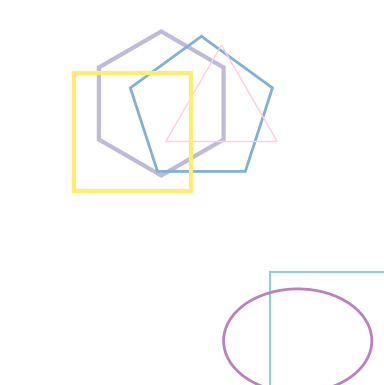[{"shape": "square", "thickness": 1.5, "radius": 0.96, "center": [0.892, 0.102]}, {"shape": "hexagon", "thickness": 3, "radius": 0.94, "center": [0.419, 0.731]}, {"shape": "pentagon", "thickness": 2, "radius": 0.97, "center": [0.523, 0.712]}, {"shape": "triangle", "thickness": 1, "radius": 0.84, "center": [0.575, 0.716]}, {"shape": "oval", "thickness": 2, "radius": 0.96, "center": [0.773, 0.115]}, {"shape": "square", "thickness": 3, "radius": 0.76, "center": [0.344, 0.657]}]